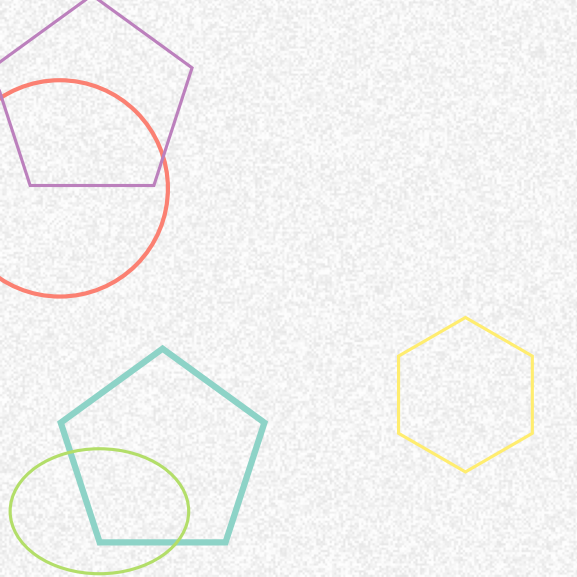[{"shape": "pentagon", "thickness": 3, "radius": 0.93, "center": [0.282, 0.21]}, {"shape": "circle", "thickness": 2, "radius": 0.94, "center": [0.103, 0.673]}, {"shape": "oval", "thickness": 1.5, "radius": 0.77, "center": [0.172, 0.114]}, {"shape": "pentagon", "thickness": 1.5, "radius": 0.91, "center": [0.159, 0.825]}, {"shape": "hexagon", "thickness": 1.5, "radius": 0.67, "center": [0.806, 0.316]}]